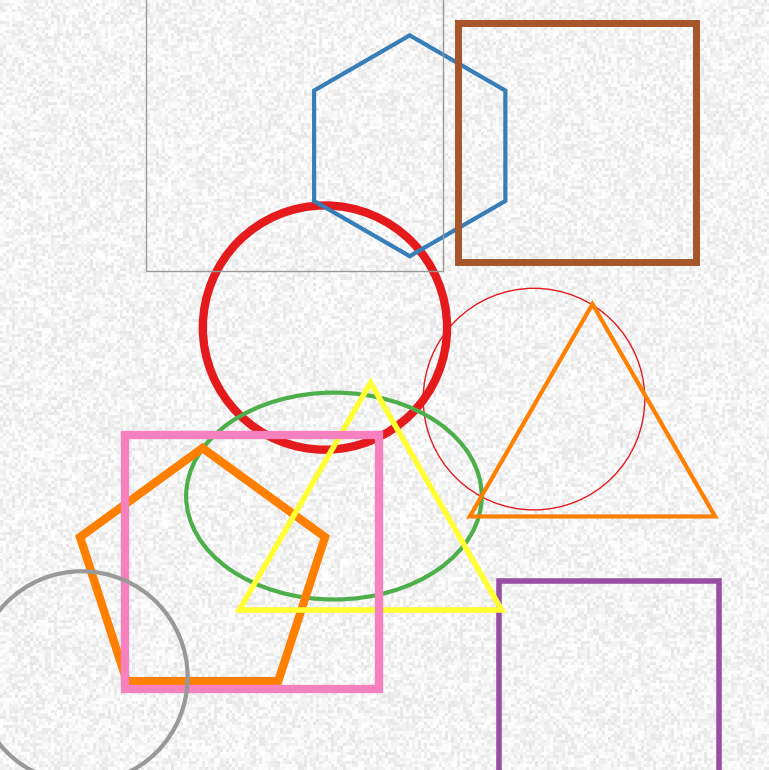[{"shape": "circle", "thickness": 3, "radius": 0.79, "center": [0.422, 0.575]}, {"shape": "circle", "thickness": 0.5, "radius": 0.72, "center": [0.693, 0.482]}, {"shape": "hexagon", "thickness": 1.5, "radius": 0.72, "center": [0.532, 0.811]}, {"shape": "oval", "thickness": 1.5, "radius": 0.96, "center": [0.434, 0.356]}, {"shape": "square", "thickness": 2, "radius": 0.72, "center": [0.79, 0.102]}, {"shape": "triangle", "thickness": 1.5, "radius": 0.92, "center": [0.769, 0.421]}, {"shape": "pentagon", "thickness": 3, "radius": 0.84, "center": [0.263, 0.251]}, {"shape": "triangle", "thickness": 2, "radius": 0.98, "center": [0.481, 0.306]}, {"shape": "square", "thickness": 2.5, "radius": 0.77, "center": [0.749, 0.815]}, {"shape": "square", "thickness": 3, "radius": 0.82, "center": [0.327, 0.27]}, {"shape": "square", "thickness": 0.5, "radius": 0.97, "center": [0.382, 0.841]}, {"shape": "circle", "thickness": 1.5, "radius": 0.69, "center": [0.106, 0.121]}]